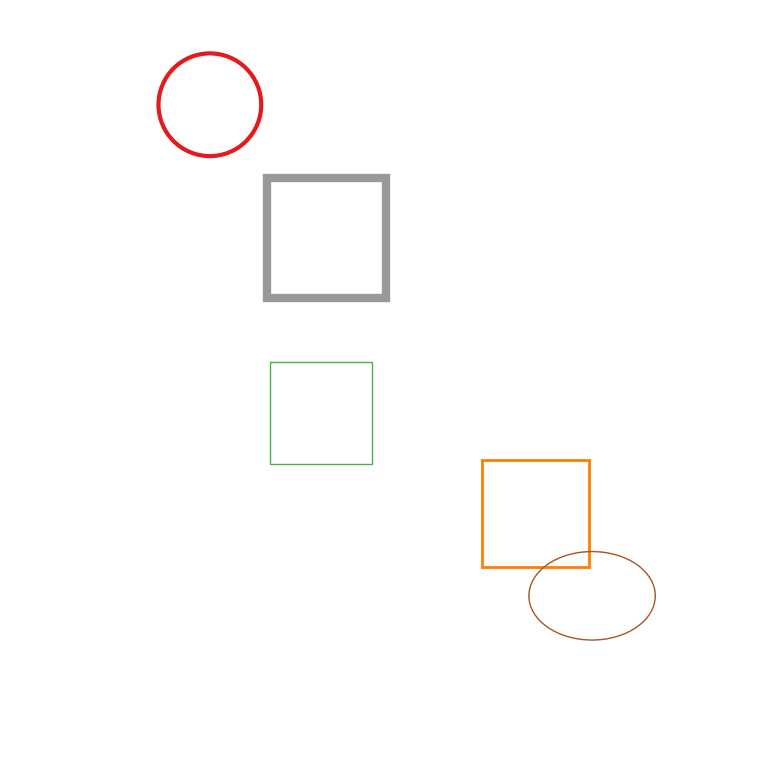[{"shape": "circle", "thickness": 1.5, "radius": 0.33, "center": [0.273, 0.864]}, {"shape": "square", "thickness": 0.5, "radius": 0.33, "center": [0.417, 0.464]}, {"shape": "square", "thickness": 1, "radius": 0.35, "center": [0.695, 0.334]}, {"shape": "oval", "thickness": 0.5, "radius": 0.41, "center": [0.769, 0.226]}, {"shape": "square", "thickness": 3, "radius": 0.39, "center": [0.424, 0.691]}]